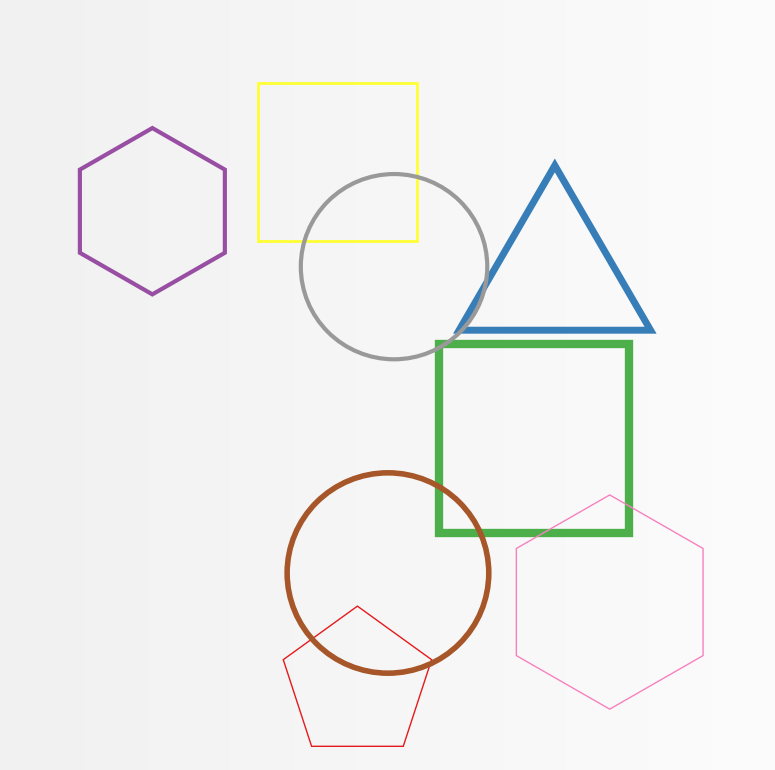[{"shape": "pentagon", "thickness": 0.5, "radius": 0.5, "center": [0.461, 0.112]}, {"shape": "triangle", "thickness": 2.5, "radius": 0.71, "center": [0.716, 0.642]}, {"shape": "square", "thickness": 3, "radius": 0.61, "center": [0.689, 0.43]}, {"shape": "hexagon", "thickness": 1.5, "radius": 0.54, "center": [0.197, 0.726]}, {"shape": "square", "thickness": 1, "radius": 0.51, "center": [0.436, 0.789]}, {"shape": "circle", "thickness": 2, "radius": 0.65, "center": [0.501, 0.256]}, {"shape": "hexagon", "thickness": 0.5, "radius": 0.7, "center": [0.787, 0.218]}, {"shape": "circle", "thickness": 1.5, "radius": 0.6, "center": [0.508, 0.654]}]